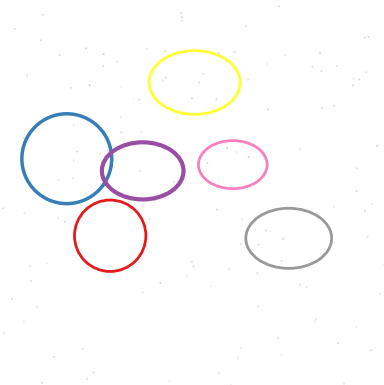[{"shape": "circle", "thickness": 2, "radius": 0.46, "center": [0.286, 0.388]}, {"shape": "circle", "thickness": 2.5, "radius": 0.58, "center": [0.173, 0.588]}, {"shape": "oval", "thickness": 3, "radius": 0.53, "center": [0.371, 0.556]}, {"shape": "oval", "thickness": 2, "radius": 0.59, "center": [0.506, 0.786]}, {"shape": "oval", "thickness": 2, "radius": 0.45, "center": [0.605, 0.572]}, {"shape": "oval", "thickness": 2, "radius": 0.56, "center": [0.75, 0.381]}]